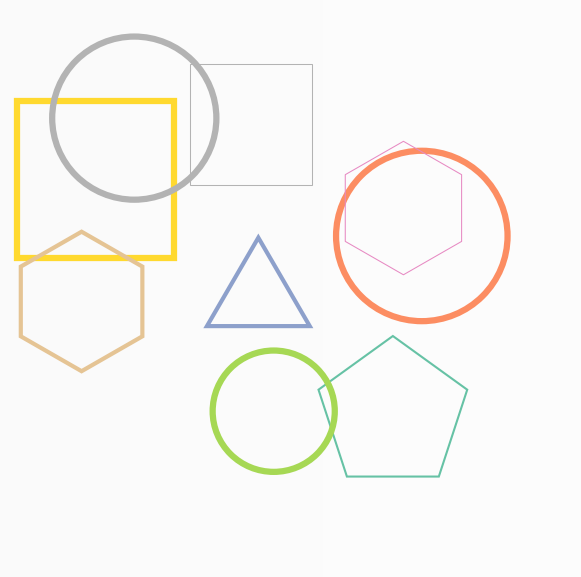[{"shape": "pentagon", "thickness": 1, "radius": 0.67, "center": [0.676, 0.283]}, {"shape": "circle", "thickness": 3, "radius": 0.74, "center": [0.726, 0.591]}, {"shape": "triangle", "thickness": 2, "radius": 0.51, "center": [0.444, 0.485]}, {"shape": "hexagon", "thickness": 0.5, "radius": 0.58, "center": [0.694, 0.639]}, {"shape": "circle", "thickness": 3, "radius": 0.53, "center": [0.471, 0.287]}, {"shape": "square", "thickness": 3, "radius": 0.68, "center": [0.165, 0.688]}, {"shape": "hexagon", "thickness": 2, "radius": 0.6, "center": [0.14, 0.477]}, {"shape": "square", "thickness": 0.5, "radius": 0.52, "center": [0.432, 0.784]}, {"shape": "circle", "thickness": 3, "radius": 0.71, "center": [0.231, 0.795]}]